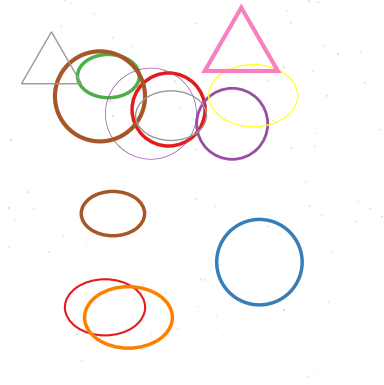[{"shape": "circle", "thickness": 2.5, "radius": 0.47, "center": [0.438, 0.716]}, {"shape": "oval", "thickness": 1.5, "radius": 0.52, "center": [0.273, 0.202]}, {"shape": "circle", "thickness": 2.5, "radius": 0.55, "center": [0.674, 0.319]}, {"shape": "oval", "thickness": 2.5, "radius": 0.4, "center": [0.282, 0.802]}, {"shape": "circle", "thickness": 0.5, "radius": 0.59, "center": [0.392, 0.705]}, {"shape": "circle", "thickness": 2, "radius": 0.46, "center": [0.603, 0.678]}, {"shape": "oval", "thickness": 2.5, "radius": 0.57, "center": [0.334, 0.176]}, {"shape": "oval", "thickness": 1, "radius": 0.58, "center": [0.658, 0.751]}, {"shape": "circle", "thickness": 3, "radius": 0.58, "center": [0.26, 0.75]}, {"shape": "oval", "thickness": 2.5, "radius": 0.41, "center": [0.293, 0.445]}, {"shape": "triangle", "thickness": 3, "radius": 0.55, "center": [0.627, 0.87]}, {"shape": "triangle", "thickness": 1, "radius": 0.45, "center": [0.134, 0.827]}, {"shape": "oval", "thickness": 1, "radius": 0.46, "center": [0.444, 0.7]}]